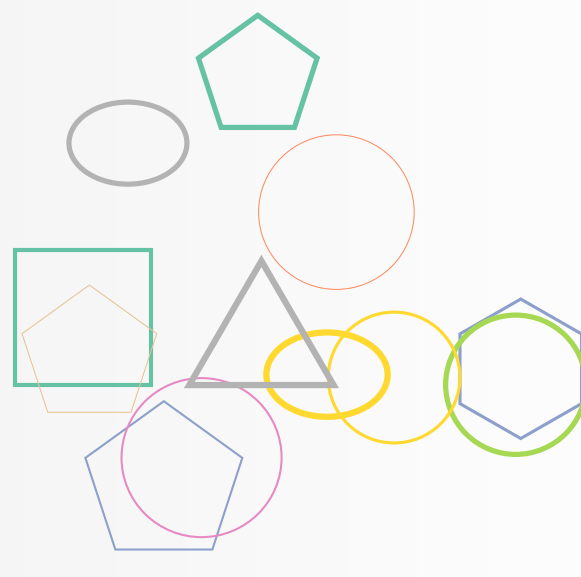[{"shape": "pentagon", "thickness": 2.5, "radius": 0.54, "center": [0.443, 0.865]}, {"shape": "square", "thickness": 2, "radius": 0.58, "center": [0.143, 0.449]}, {"shape": "circle", "thickness": 0.5, "radius": 0.67, "center": [0.579, 0.632]}, {"shape": "pentagon", "thickness": 1, "radius": 0.71, "center": [0.282, 0.162]}, {"shape": "hexagon", "thickness": 1.5, "radius": 0.6, "center": [0.896, 0.361]}, {"shape": "circle", "thickness": 1, "radius": 0.69, "center": [0.347, 0.207]}, {"shape": "circle", "thickness": 2.5, "radius": 0.6, "center": [0.887, 0.333]}, {"shape": "circle", "thickness": 1.5, "radius": 0.57, "center": [0.678, 0.345]}, {"shape": "oval", "thickness": 3, "radius": 0.52, "center": [0.563, 0.35]}, {"shape": "pentagon", "thickness": 0.5, "radius": 0.61, "center": [0.154, 0.384]}, {"shape": "triangle", "thickness": 3, "radius": 0.72, "center": [0.45, 0.404]}, {"shape": "oval", "thickness": 2.5, "radius": 0.51, "center": [0.22, 0.751]}]